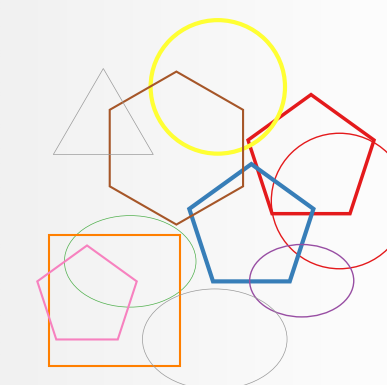[{"shape": "circle", "thickness": 1, "radius": 0.88, "center": [0.876, 0.478]}, {"shape": "pentagon", "thickness": 2.5, "radius": 0.85, "center": [0.803, 0.583]}, {"shape": "pentagon", "thickness": 3, "radius": 0.84, "center": [0.649, 0.405]}, {"shape": "oval", "thickness": 0.5, "radius": 0.85, "center": [0.336, 0.321]}, {"shape": "oval", "thickness": 1, "radius": 0.67, "center": [0.779, 0.271]}, {"shape": "square", "thickness": 1.5, "radius": 0.85, "center": [0.296, 0.219]}, {"shape": "circle", "thickness": 3, "radius": 0.87, "center": [0.562, 0.774]}, {"shape": "hexagon", "thickness": 1.5, "radius": 0.99, "center": [0.455, 0.615]}, {"shape": "pentagon", "thickness": 1.5, "radius": 0.67, "center": [0.225, 0.227]}, {"shape": "oval", "thickness": 0.5, "radius": 0.93, "center": [0.554, 0.119]}, {"shape": "triangle", "thickness": 0.5, "radius": 0.74, "center": [0.267, 0.673]}]